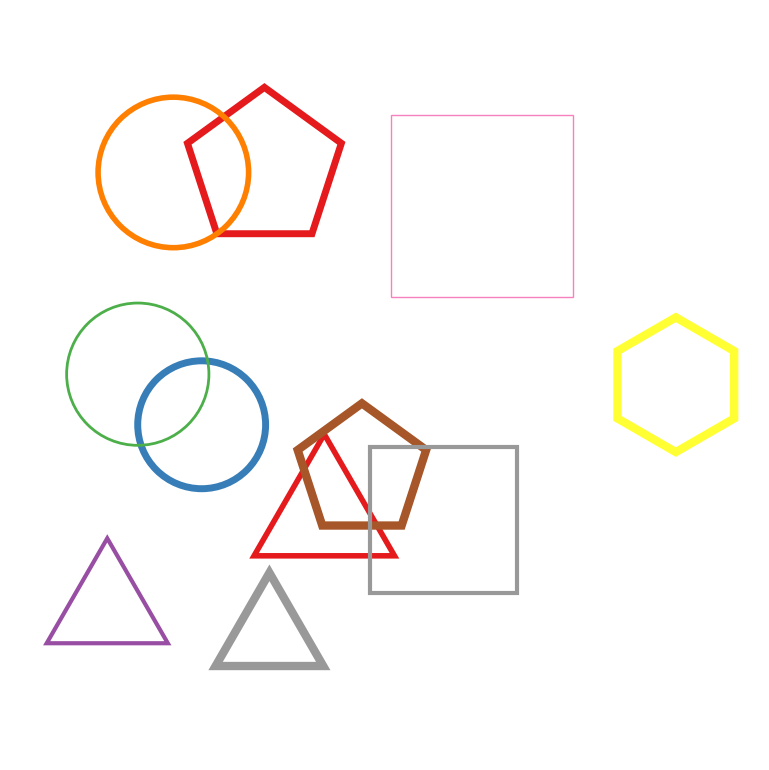[{"shape": "pentagon", "thickness": 2.5, "radius": 0.53, "center": [0.343, 0.781]}, {"shape": "triangle", "thickness": 2, "radius": 0.53, "center": [0.421, 0.331]}, {"shape": "circle", "thickness": 2.5, "radius": 0.42, "center": [0.262, 0.448]}, {"shape": "circle", "thickness": 1, "radius": 0.46, "center": [0.179, 0.514]}, {"shape": "triangle", "thickness": 1.5, "radius": 0.45, "center": [0.139, 0.21]}, {"shape": "circle", "thickness": 2, "radius": 0.49, "center": [0.225, 0.776]}, {"shape": "hexagon", "thickness": 3, "radius": 0.44, "center": [0.878, 0.5]}, {"shape": "pentagon", "thickness": 3, "radius": 0.44, "center": [0.47, 0.388]}, {"shape": "square", "thickness": 0.5, "radius": 0.59, "center": [0.626, 0.732]}, {"shape": "square", "thickness": 1.5, "radius": 0.48, "center": [0.576, 0.325]}, {"shape": "triangle", "thickness": 3, "radius": 0.4, "center": [0.35, 0.175]}]